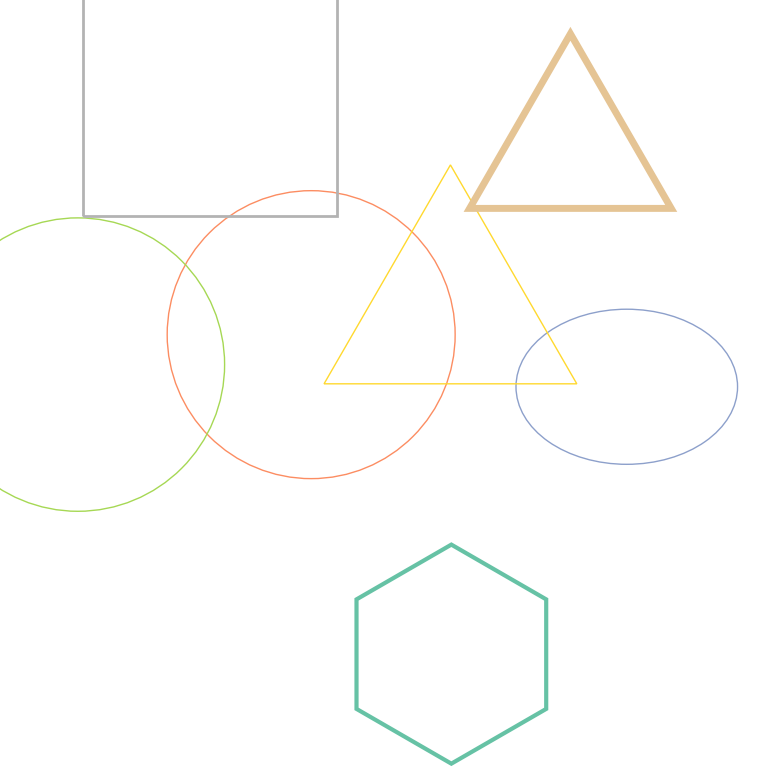[{"shape": "hexagon", "thickness": 1.5, "radius": 0.71, "center": [0.586, 0.15]}, {"shape": "circle", "thickness": 0.5, "radius": 0.93, "center": [0.404, 0.565]}, {"shape": "oval", "thickness": 0.5, "radius": 0.72, "center": [0.814, 0.498]}, {"shape": "circle", "thickness": 0.5, "radius": 0.95, "center": [0.101, 0.527]}, {"shape": "triangle", "thickness": 0.5, "radius": 0.95, "center": [0.585, 0.596]}, {"shape": "triangle", "thickness": 2.5, "radius": 0.76, "center": [0.741, 0.805]}, {"shape": "square", "thickness": 1, "radius": 0.83, "center": [0.273, 0.885]}]